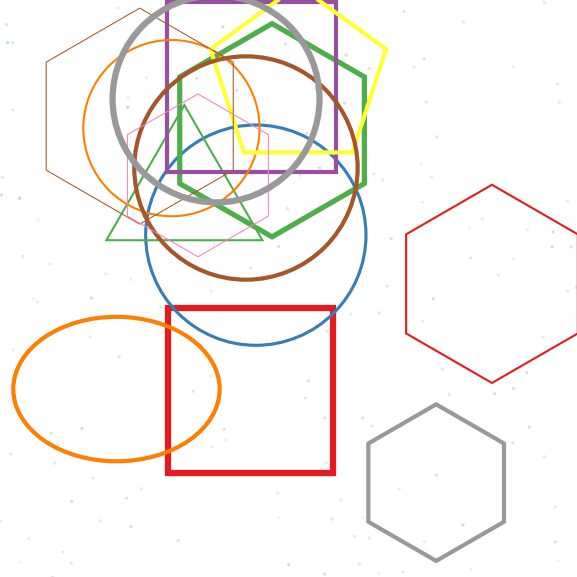[{"shape": "hexagon", "thickness": 1, "radius": 0.86, "center": [0.852, 0.508]}, {"shape": "square", "thickness": 3, "radius": 0.71, "center": [0.434, 0.323]}, {"shape": "circle", "thickness": 1.5, "radius": 0.95, "center": [0.443, 0.592]}, {"shape": "triangle", "thickness": 1, "radius": 0.78, "center": [0.319, 0.661]}, {"shape": "hexagon", "thickness": 2.5, "radius": 0.92, "center": [0.471, 0.774]}, {"shape": "square", "thickness": 2, "radius": 0.73, "center": [0.435, 0.848]}, {"shape": "circle", "thickness": 1, "radius": 0.76, "center": [0.297, 0.777]}, {"shape": "oval", "thickness": 2, "radius": 0.89, "center": [0.202, 0.325]}, {"shape": "pentagon", "thickness": 2, "radius": 0.8, "center": [0.516, 0.865]}, {"shape": "hexagon", "thickness": 0.5, "radius": 0.94, "center": [0.242, 0.798]}, {"shape": "circle", "thickness": 2, "radius": 0.97, "center": [0.426, 0.708]}, {"shape": "hexagon", "thickness": 0.5, "radius": 0.7, "center": [0.343, 0.696]}, {"shape": "hexagon", "thickness": 2, "radius": 0.68, "center": [0.755, 0.163]}, {"shape": "circle", "thickness": 3, "radius": 0.9, "center": [0.374, 0.828]}]